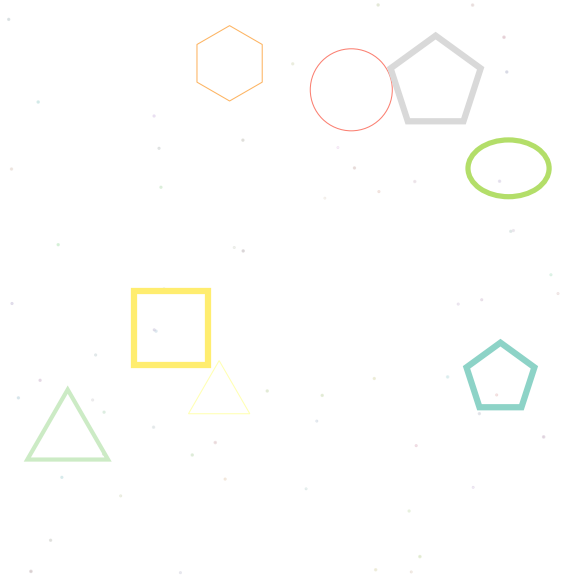[{"shape": "pentagon", "thickness": 3, "radius": 0.31, "center": [0.867, 0.344]}, {"shape": "triangle", "thickness": 0.5, "radius": 0.31, "center": [0.379, 0.313]}, {"shape": "circle", "thickness": 0.5, "radius": 0.36, "center": [0.608, 0.844]}, {"shape": "hexagon", "thickness": 0.5, "radius": 0.33, "center": [0.398, 0.889]}, {"shape": "oval", "thickness": 2.5, "radius": 0.35, "center": [0.881, 0.708]}, {"shape": "pentagon", "thickness": 3, "radius": 0.41, "center": [0.754, 0.855]}, {"shape": "triangle", "thickness": 2, "radius": 0.4, "center": [0.117, 0.244]}, {"shape": "square", "thickness": 3, "radius": 0.32, "center": [0.295, 0.431]}]